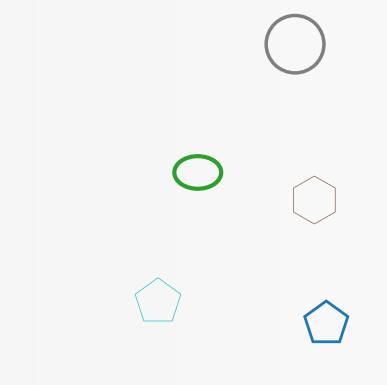[{"shape": "pentagon", "thickness": 2, "radius": 0.29, "center": [0.842, 0.16]}, {"shape": "oval", "thickness": 3, "radius": 0.3, "center": [0.51, 0.552]}, {"shape": "hexagon", "thickness": 0.5, "radius": 0.31, "center": [0.811, 0.48]}, {"shape": "circle", "thickness": 2.5, "radius": 0.37, "center": [0.761, 0.885]}, {"shape": "pentagon", "thickness": 0.5, "radius": 0.31, "center": [0.408, 0.216]}]